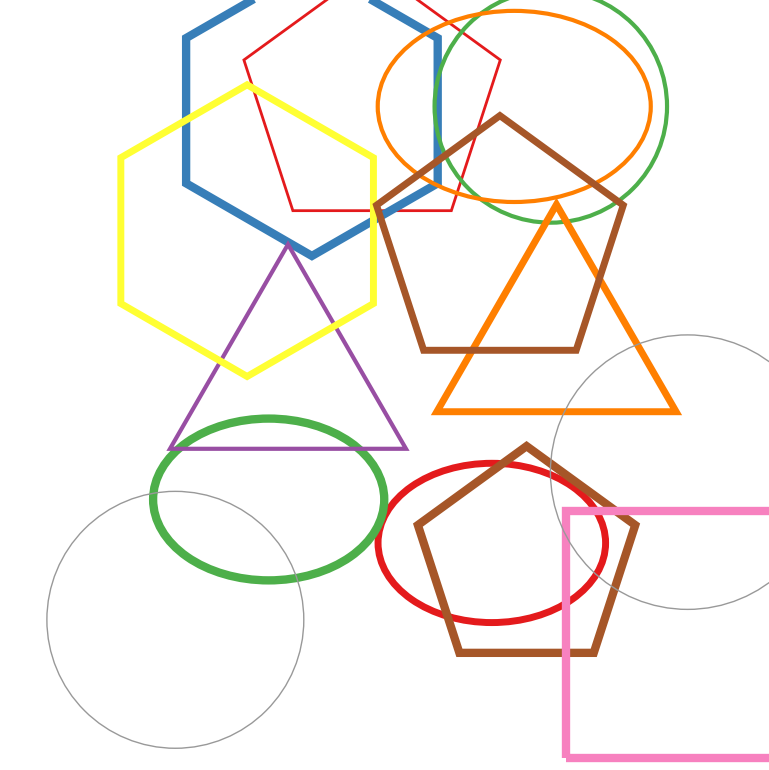[{"shape": "oval", "thickness": 2.5, "radius": 0.74, "center": [0.639, 0.295]}, {"shape": "pentagon", "thickness": 1, "radius": 0.88, "center": [0.483, 0.868]}, {"shape": "hexagon", "thickness": 3, "radius": 0.94, "center": [0.405, 0.856]}, {"shape": "oval", "thickness": 3, "radius": 0.75, "center": [0.349, 0.351]}, {"shape": "circle", "thickness": 1.5, "radius": 0.75, "center": [0.715, 0.862]}, {"shape": "triangle", "thickness": 1.5, "radius": 0.88, "center": [0.374, 0.506]}, {"shape": "triangle", "thickness": 2.5, "radius": 0.9, "center": [0.723, 0.555]}, {"shape": "oval", "thickness": 1.5, "radius": 0.89, "center": [0.668, 0.862]}, {"shape": "hexagon", "thickness": 2.5, "radius": 0.95, "center": [0.321, 0.7]}, {"shape": "pentagon", "thickness": 2.5, "radius": 0.84, "center": [0.649, 0.681]}, {"shape": "pentagon", "thickness": 3, "radius": 0.74, "center": [0.684, 0.272]}, {"shape": "square", "thickness": 3, "radius": 0.8, "center": [0.894, 0.176]}, {"shape": "circle", "thickness": 0.5, "radius": 0.89, "center": [0.893, 0.387]}, {"shape": "circle", "thickness": 0.5, "radius": 0.83, "center": [0.228, 0.195]}]